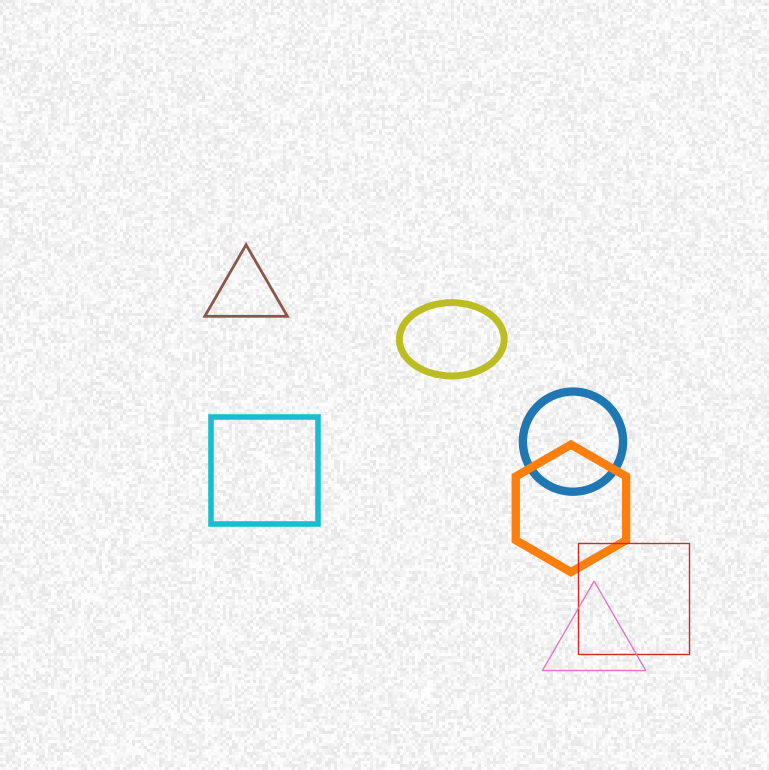[{"shape": "circle", "thickness": 3, "radius": 0.33, "center": [0.744, 0.426]}, {"shape": "hexagon", "thickness": 3, "radius": 0.41, "center": [0.741, 0.34]}, {"shape": "square", "thickness": 0.5, "radius": 0.36, "center": [0.823, 0.223]}, {"shape": "triangle", "thickness": 1, "radius": 0.31, "center": [0.32, 0.62]}, {"shape": "triangle", "thickness": 0.5, "radius": 0.39, "center": [0.772, 0.168]}, {"shape": "oval", "thickness": 2.5, "radius": 0.34, "center": [0.587, 0.559]}, {"shape": "square", "thickness": 2, "radius": 0.35, "center": [0.343, 0.389]}]